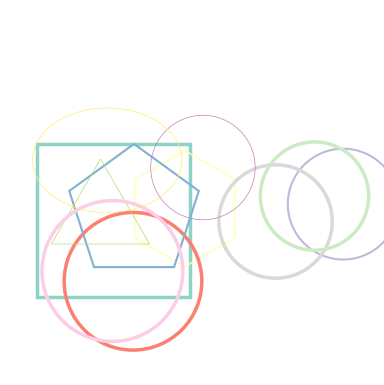[{"shape": "square", "thickness": 2.5, "radius": 0.99, "center": [0.295, 0.427]}, {"shape": "hexagon", "thickness": 1, "radius": 0.75, "center": [0.48, 0.458]}, {"shape": "circle", "thickness": 1.5, "radius": 0.72, "center": [0.891, 0.47]}, {"shape": "circle", "thickness": 2.5, "radius": 0.89, "center": [0.345, 0.269]}, {"shape": "pentagon", "thickness": 1.5, "radius": 0.88, "center": [0.348, 0.449]}, {"shape": "triangle", "thickness": 0.5, "radius": 0.74, "center": [0.261, 0.44]}, {"shape": "circle", "thickness": 2.5, "radius": 0.91, "center": [0.292, 0.296]}, {"shape": "circle", "thickness": 2.5, "radius": 0.74, "center": [0.716, 0.425]}, {"shape": "circle", "thickness": 0.5, "radius": 0.68, "center": [0.527, 0.565]}, {"shape": "circle", "thickness": 2.5, "radius": 0.7, "center": [0.817, 0.491]}, {"shape": "oval", "thickness": 0.5, "radius": 0.97, "center": [0.279, 0.584]}]